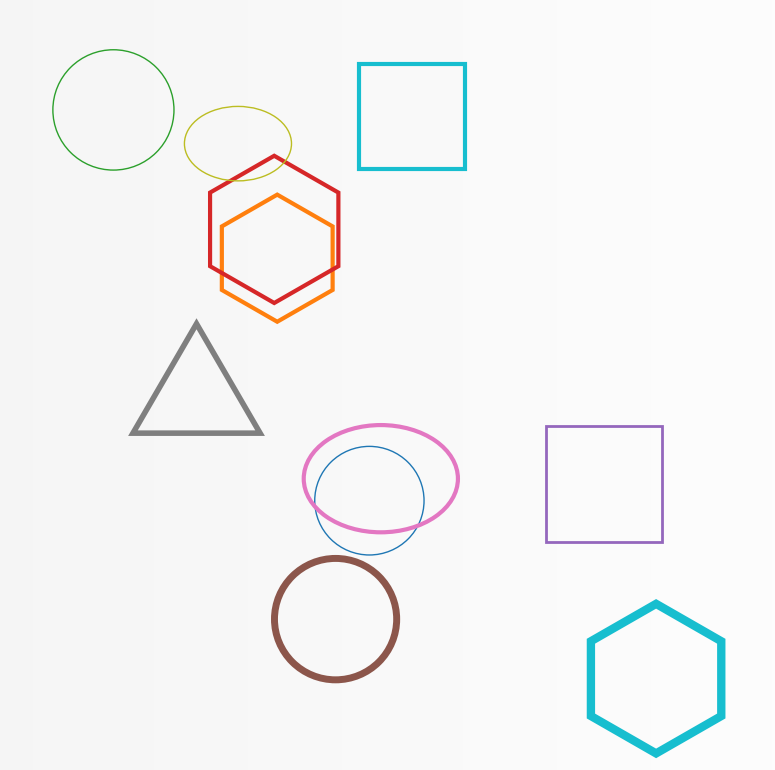[{"shape": "circle", "thickness": 0.5, "radius": 0.35, "center": [0.477, 0.35]}, {"shape": "hexagon", "thickness": 1.5, "radius": 0.41, "center": [0.358, 0.665]}, {"shape": "circle", "thickness": 0.5, "radius": 0.39, "center": [0.146, 0.857]}, {"shape": "hexagon", "thickness": 1.5, "radius": 0.48, "center": [0.354, 0.702]}, {"shape": "square", "thickness": 1, "radius": 0.38, "center": [0.779, 0.371]}, {"shape": "circle", "thickness": 2.5, "radius": 0.39, "center": [0.433, 0.196]}, {"shape": "oval", "thickness": 1.5, "radius": 0.5, "center": [0.491, 0.378]}, {"shape": "triangle", "thickness": 2, "radius": 0.47, "center": [0.254, 0.485]}, {"shape": "oval", "thickness": 0.5, "radius": 0.35, "center": [0.307, 0.813]}, {"shape": "hexagon", "thickness": 3, "radius": 0.49, "center": [0.847, 0.119]}, {"shape": "square", "thickness": 1.5, "radius": 0.34, "center": [0.532, 0.849]}]